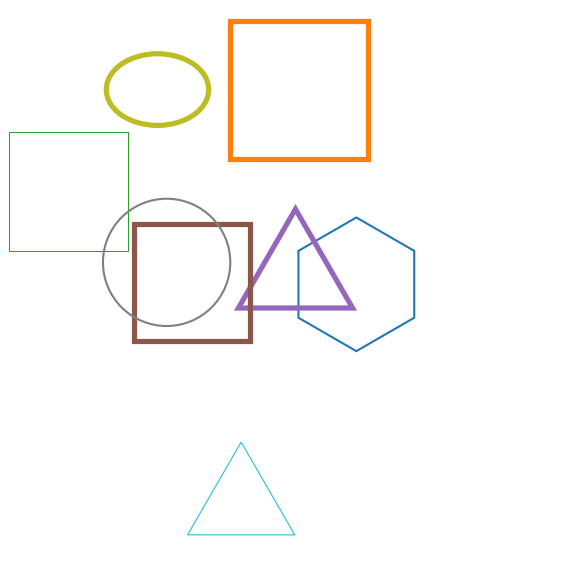[{"shape": "hexagon", "thickness": 1, "radius": 0.58, "center": [0.617, 0.507]}, {"shape": "square", "thickness": 2.5, "radius": 0.6, "center": [0.517, 0.844]}, {"shape": "square", "thickness": 0.5, "radius": 0.52, "center": [0.118, 0.667]}, {"shape": "triangle", "thickness": 2.5, "radius": 0.57, "center": [0.512, 0.523]}, {"shape": "square", "thickness": 2.5, "radius": 0.51, "center": [0.332, 0.51]}, {"shape": "circle", "thickness": 1, "radius": 0.55, "center": [0.289, 0.545]}, {"shape": "oval", "thickness": 2.5, "radius": 0.44, "center": [0.273, 0.844]}, {"shape": "triangle", "thickness": 0.5, "radius": 0.54, "center": [0.418, 0.127]}]